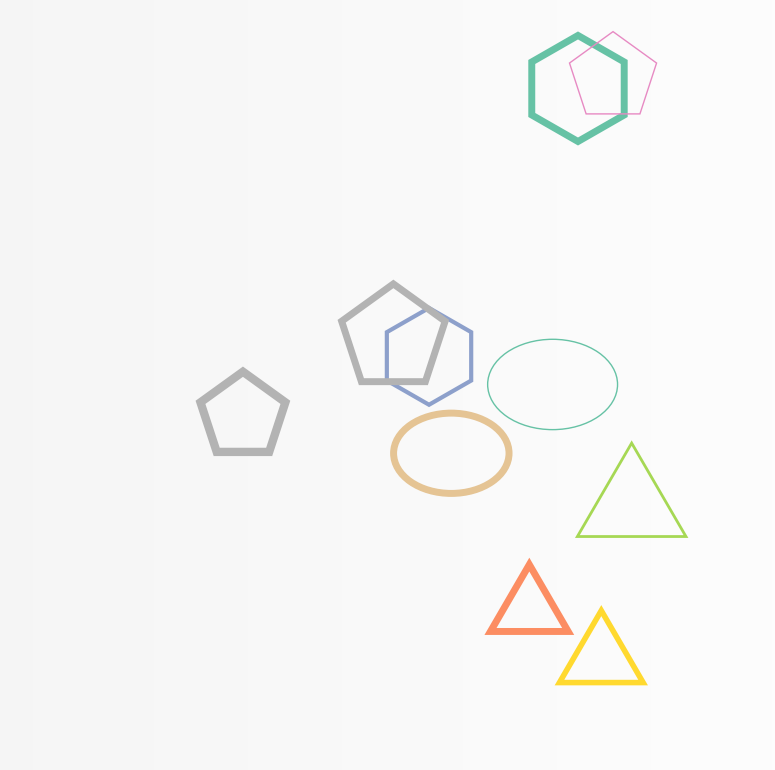[{"shape": "hexagon", "thickness": 2.5, "radius": 0.34, "center": [0.746, 0.885]}, {"shape": "oval", "thickness": 0.5, "radius": 0.42, "center": [0.713, 0.501]}, {"shape": "triangle", "thickness": 2.5, "radius": 0.29, "center": [0.683, 0.209]}, {"shape": "hexagon", "thickness": 1.5, "radius": 0.31, "center": [0.554, 0.537]}, {"shape": "pentagon", "thickness": 0.5, "radius": 0.3, "center": [0.791, 0.9]}, {"shape": "triangle", "thickness": 1, "radius": 0.4, "center": [0.815, 0.344]}, {"shape": "triangle", "thickness": 2, "radius": 0.31, "center": [0.776, 0.145]}, {"shape": "oval", "thickness": 2.5, "radius": 0.37, "center": [0.582, 0.411]}, {"shape": "pentagon", "thickness": 3, "radius": 0.29, "center": [0.313, 0.46]}, {"shape": "pentagon", "thickness": 2.5, "radius": 0.35, "center": [0.508, 0.561]}]